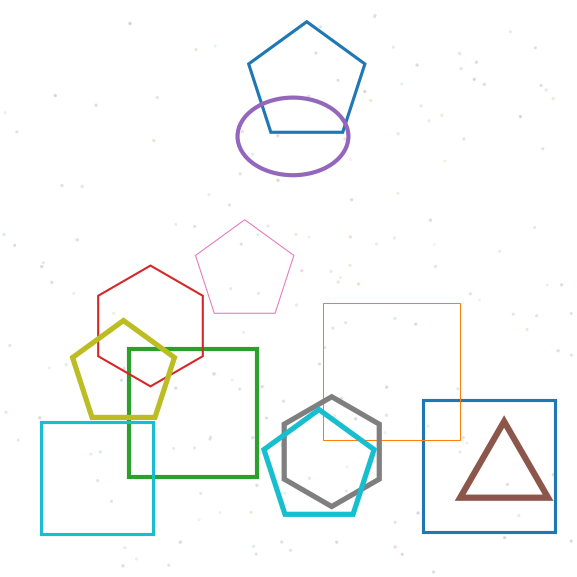[{"shape": "square", "thickness": 1.5, "radius": 0.57, "center": [0.846, 0.192]}, {"shape": "pentagon", "thickness": 1.5, "radius": 0.53, "center": [0.531, 0.856]}, {"shape": "square", "thickness": 0.5, "radius": 0.59, "center": [0.678, 0.356]}, {"shape": "square", "thickness": 2, "radius": 0.55, "center": [0.334, 0.285]}, {"shape": "hexagon", "thickness": 1, "radius": 0.52, "center": [0.261, 0.435]}, {"shape": "oval", "thickness": 2, "radius": 0.48, "center": [0.507, 0.763]}, {"shape": "triangle", "thickness": 3, "radius": 0.44, "center": [0.873, 0.181]}, {"shape": "pentagon", "thickness": 0.5, "radius": 0.45, "center": [0.424, 0.529]}, {"shape": "hexagon", "thickness": 2.5, "radius": 0.48, "center": [0.574, 0.217]}, {"shape": "pentagon", "thickness": 2.5, "radius": 0.46, "center": [0.214, 0.351]}, {"shape": "pentagon", "thickness": 2.5, "radius": 0.5, "center": [0.552, 0.19]}, {"shape": "square", "thickness": 1.5, "radius": 0.48, "center": [0.168, 0.171]}]